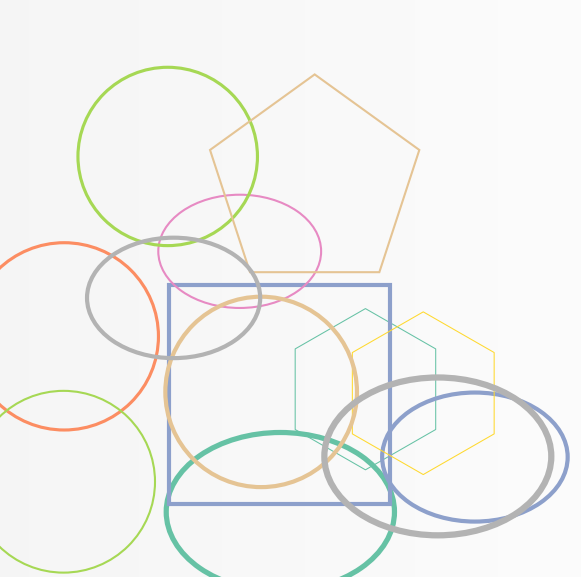[{"shape": "hexagon", "thickness": 0.5, "radius": 0.7, "center": [0.629, 0.325]}, {"shape": "oval", "thickness": 2.5, "radius": 0.98, "center": [0.482, 0.113]}, {"shape": "circle", "thickness": 1.5, "radius": 0.81, "center": [0.11, 0.417]}, {"shape": "oval", "thickness": 2, "radius": 0.8, "center": [0.817, 0.208]}, {"shape": "square", "thickness": 2, "radius": 0.95, "center": [0.481, 0.316]}, {"shape": "oval", "thickness": 1, "radius": 0.7, "center": [0.412, 0.564]}, {"shape": "circle", "thickness": 1, "radius": 0.79, "center": [0.109, 0.165]}, {"shape": "circle", "thickness": 1.5, "radius": 0.77, "center": [0.289, 0.728]}, {"shape": "hexagon", "thickness": 0.5, "radius": 0.7, "center": [0.728, 0.318]}, {"shape": "circle", "thickness": 2, "radius": 0.82, "center": [0.449, 0.32]}, {"shape": "pentagon", "thickness": 1, "radius": 0.95, "center": [0.541, 0.681]}, {"shape": "oval", "thickness": 2, "radius": 0.74, "center": [0.299, 0.483]}, {"shape": "oval", "thickness": 3, "radius": 0.98, "center": [0.753, 0.209]}]